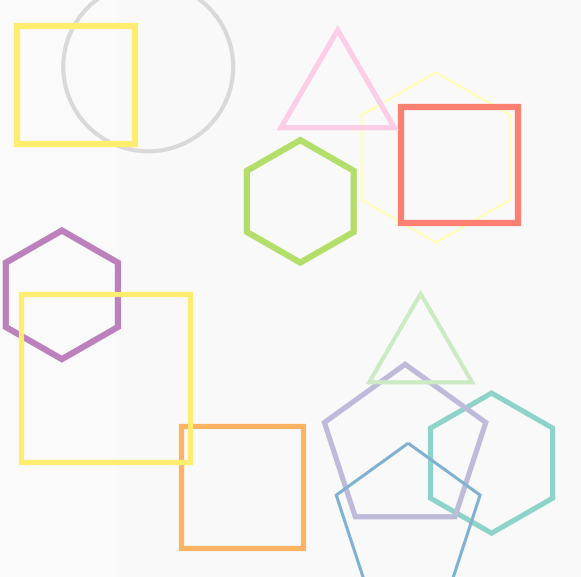[{"shape": "hexagon", "thickness": 2.5, "radius": 0.61, "center": [0.846, 0.197]}, {"shape": "hexagon", "thickness": 1, "radius": 0.74, "center": [0.75, 0.727]}, {"shape": "pentagon", "thickness": 2.5, "radius": 0.73, "center": [0.697, 0.222]}, {"shape": "square", "thickness": 3, "radius": 0.5, "center": [0.791, 0.713]}, {"shape": "pentagon", "thickness": 1.5, "radius": 0.65, "center": [0.702, 0.102]}, {"shape": "square", "thickness": 2.5, "radius": 0.53, "center": [0.417, 0.156]}, {"shape": "hexagon", "thickness": 3, "radius": 0.53, "center": [0.517, 0.65]}, {"shape": "triangle", "thickness": 2.5, "radius": 0.56, "center": [0.581, 0.834]}, {"shape": "circle", "thickness": 2, "radius": 0.73, "center": [0.255, 0.883]}, {"shape": "hexagon", "thickness": 3, "radius": 0.56, "center": [0.106, 0.489]}, {"shape": "triangle", "thickness": 2, "radius": 0.51, "center": [0.724, 0.388]}, {"shape": "square", "thickness": 2.5, "radius": 0.73, "center": [0.182, 0.345]}, {"shape": "square", "thickness": 3, "radius": 0.51, "center": [0.131, 0.851]}]